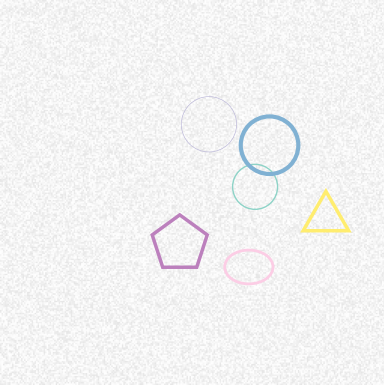[{"shape": "circle", "thickness": 1, "radius": 0.29, "center": [0.663, 0.515]}, {"shape": "circle", "thickness": 0.5, "radius": 0.36, "center": [0.543, 0.677]}, {"shape": "circle", "thickness": 3, "radius": 0.37, "center": [0.7, 0.623]}, {"shape": "oval", "thickness": 2, "radius": 0.31, "center": [0.646, 0.307]}, {"shape": "pentagon", "thickness": 2.5, "radius": 0.38, "center": [0.467, 0.367]}, {"shape": "triangle", "thickness": 2.5, "radius": 0.34, "center": [0.847, 0.435]}]